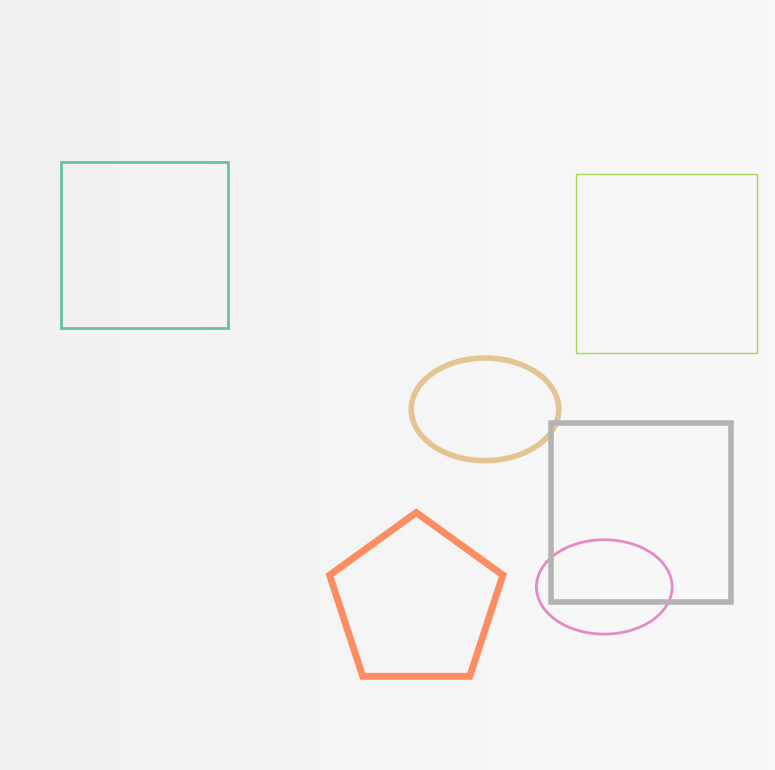[{"shape": "square", "thickness": 1, "radius": 0.54, "center": [0.187, 0.682]}, {"shape": "pentagon", "thickness": 2.5, "radius": 0.59, "center": [0.537, 0.217]}, {"shape": "oval", "thickness": 1, "radius": 0.44, "center": [0.78, 0.238]}, {"shape": "square", "thickness": 0.5, "radius": 0.58, "center": [0.86, 0.658]}, {"shape": "oval", "thickness": 2, "radius": 0.48, "center": [0.626, 0.468]}, {"shape": "square", "thickness": 2, "radius": 0.58, "center": [0.827, 0.335]}]